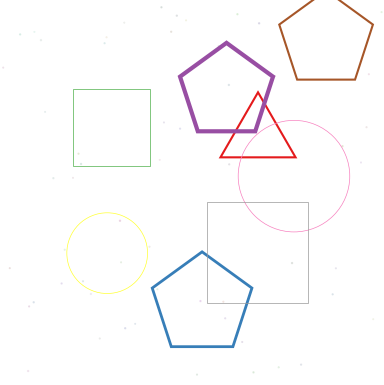[{"shape": "triangle", "thickness": 1.5, "radius": 0.56, "center": [0.67, 0.648]}, {"shape": "pentagon", "thickness": 2, "radius": 0.68, "center": [0.525, 0.21]}, {"shape": "square", "thickness": 0.5, "radius": 0.5, "center": [0.289, 0.668]}, {"shape": "pentagon", "thickness": 3, "radius": 0.63, "center": [0.588, 0.762]}, {"shape": "circle", "thickness": 0.5, "radius": 0.52, "center": [0.278, 0.342]}, {"shape": "pentagon", "thickness": 1.5, "radius": 0.64, "center": [0.847, 0.897]}, {"shape": "circle", "thickness": 0.5, "radius": 0.72, "center": [0.764, 0.542]}, {"shape": "square", "thickness": 0.5, "radius": 0.66, "center": [0.669, 0.344]}]